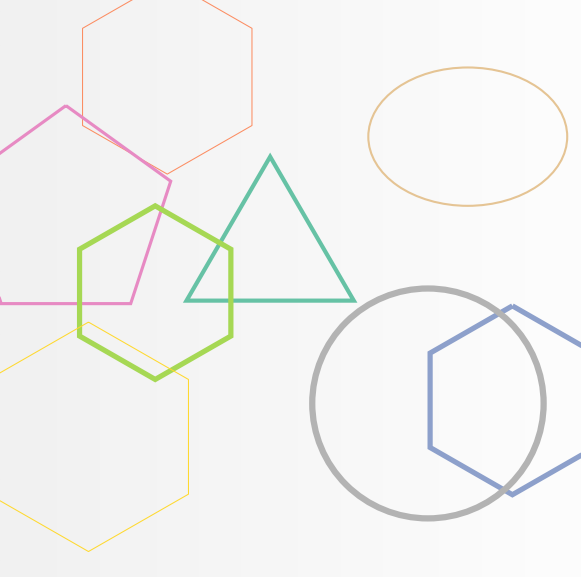[{"shape": "triangle", "thickness": 2, "radius": 0.83, "center": [0.465, 0.562]}, {"shape": "hexagon", "thickness": 0.5, "radius": 0.84, "center": [0.288, 0.866]}, {"shape": "hexagon", "thickness": 2.5, "radius": 0.82, "center": [0.882, 0.306]}, {"shape": "pentagon", "thickness": 1.5, "radius": 0.95, "center": [0.113, 0.627]}, {"shape": "hexagon", "thickness": 2.5, "radius": 0.75, "center": [0.267, 0.492]}, {"shape": "hexagon", "thickness": 0.5, "radius": 0.99, "center": [0.152, 0.243]}, {"shape": "oval", "thickness": 1, "radius": 0.86, "center": [0.805, 0.763]}, {"shape": "circle", "thickness": 3, "radius": 1.0, "center": [0.736, 0.301]}]